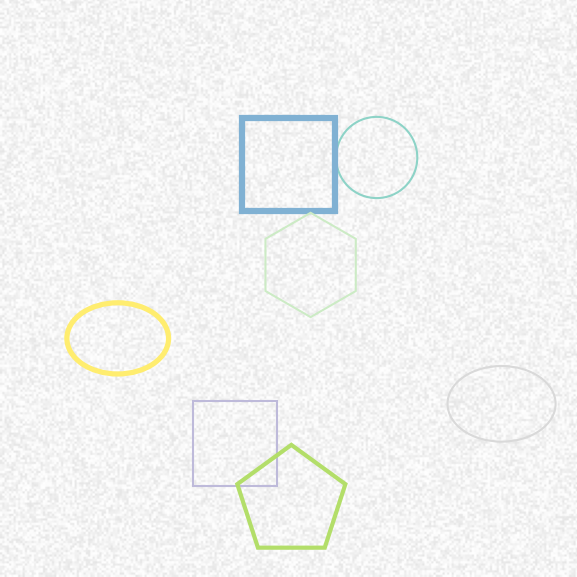[{"shape": "circle", "thickness": 1, "radius": 0.35, "center": [0.652, 0.726]}, {"shape": "square", "thickness": 1, "radius": 0.37, "center": [0.406, 0.231]}, {"shape": "square", "thickness": 3, "radius": 0.4, "center": [0.499, 0.714]}, {"shape": "pentagon", "thickness": 2, "radius": 0.49, "center": [0.504, 0.13]}, {"shape": "oval", "thickness": 1, "radius": 0.47, "center": [0.869, 0.3]}, {"shape": "hexagon", "thickness": 1, "radius": 0.45, "center": [0.538, 0.54]}, {"shape": "oval", "thickness": 2.5, "radius": 0.44, "center": [0.204, 0.413]}]